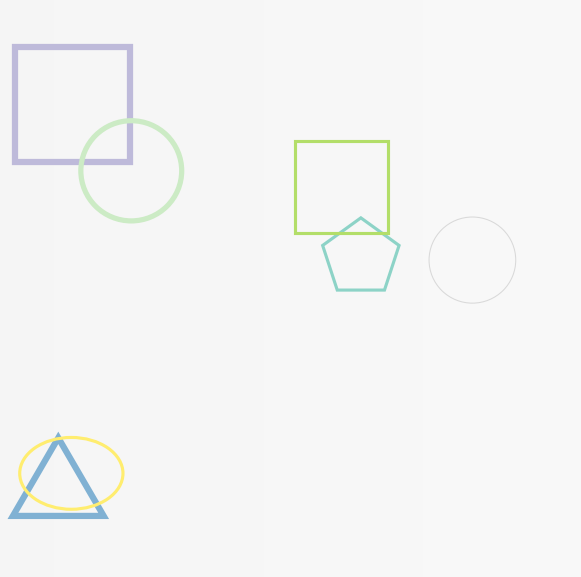[{"shape": "pentagon", "thickness": 1.5, "radius": 0.35, "center": [0.621, 0.553]}, {"shape": "square", "thickness": 3, "radius": 0.49, "center": [0.125, 0.818]}, {"shape": "triangle", "thickness": 3, "radius": 0.45, "center": [0.1, 0.151]}, {"shape": "square", "thickness": 1.5, "radius": 0.4, "center": [0.588, 0.675]}, {"shape": "circle", "thickness": 0.5, "radius": 0.37, "center": [0.813, 0.549]}, {"shape": "circle", "thickness": 2.5, "radius": 0.43, "center": [0.226, 0.703]}, {"shape": "oval", "thickness": 1.5, "radius": 0.44, "center": [0.123, 0.179]}]